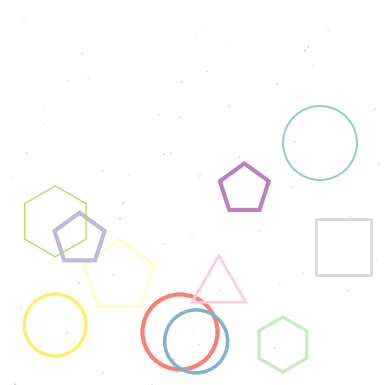[{"shape": "circle", "thickness": 1.5, "radius": 0.48, "center": [0.831, 0.629]}, {"shape": "pentagon", "thickness": 1.5, "radius": 0.48, "center": [0.31, 0.282]}, {"shape": "pentagon", "thickness": 3, "radius": 0.34, "center": [0.207, 0.379]}, {"shape": "circle", "thickness": 3, "radius": 0.49, "center": [0.468, 0.138]}, {"shape": "circle", "thickness": 2.5, "radius": 0.41, "center": [0.509, 0.113]}, {"shape": "hexagon", "thickness": 1, "radius": 0.46, "center": [0.144, 0.425]}, {"shape": "triangle", "thickness": 2, "radius": 0.4, "center": [0.569, 0.255]}, {"shape": "square", "thickness": 2, "radius": 0.36, "center": [0.892, 0.358]}, {"shape": "pentagon", "thickness": 3, "radius": 0.33, "center": [0.635, 0.509]}, {"shape": "hexagon", "thickness": 2.5, "radius": 0.36, "center": [0.735, 0.105]}, {"shape": "circle", "thickness": 2.5, "radius": 0.4, "center": [0.143, 0.156]}]